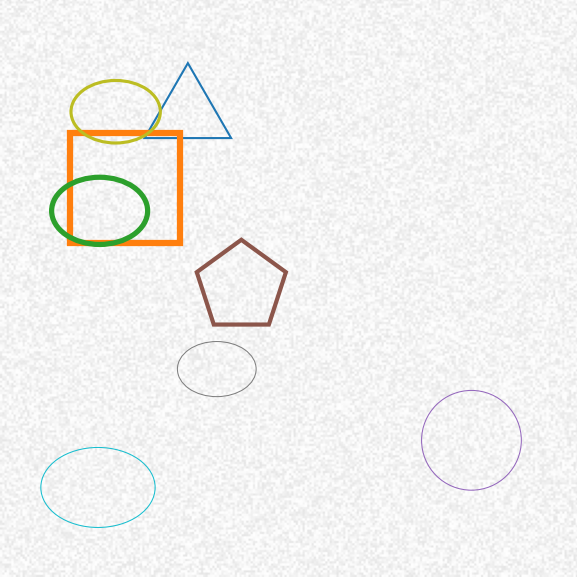[{"shape": "triangle", "thickness": 1, "radius": 0.43, "center": [0.325, 0.803]}, {"shape": "square", "thickness": 3, "radius": 0.47, "center": [0.216, 0.674]}, {"shape": "oval", "thickness": 2.5, "radius": 0.42, "center": [0.173, 0.634]}, {"shape": "circle", "thickness": 0.5, "radius": 0.43, "center": [0.816, 0.237]}, {"shape": "pentagon", "thickness": 2, "radius": 0.41, "center": [0.418, 0.503]}, {"shape": "oval", "thickness": 0.5, "radius": 0.34, "center": [0.375, 0.36]}, {"shape": "oval", "thickness": 1.5, "radius": 0.39, "center": [0.2, 0.806]}, {"shape": "oval", "thickness": 0.5, "radius": 0.49, "center": [0.17, 0.155]}]